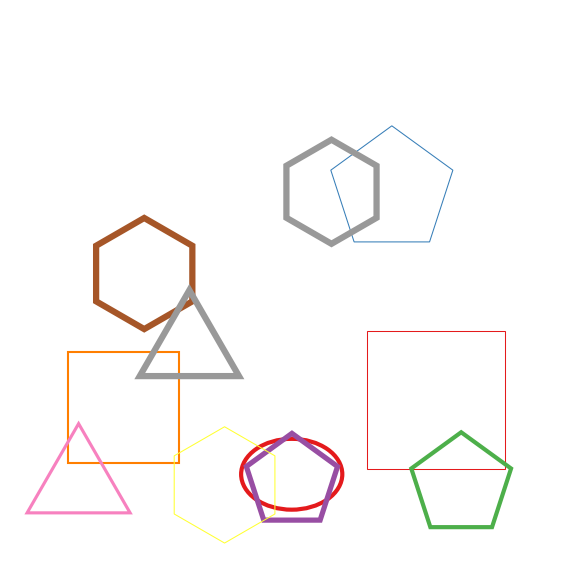[{"shape": "oval", "thickness": 2, "radius": 0.44, "center": [0.505, 0.178]}, {"shape": "square", "thickness": 0.5, "radius": 0.6, "center": [0.755, 0.306]}, {"shape": "pentagon", "thickness": 0.5, "radius": 0.56, "center": [0.678, 0.67]}, {"shape": "pentagon", "thickness": 2, "radius": 0.45, "center": [0.799, 0.16]}, {"shape": "pentagon", "thickness": 2.5, "radius": 0.42, "center": [0.506, 0.166]}, {"shape": "square", "thickness": 1, "radius": 0.48, "center": [0.214, 0.294]}, {"shape": "hexagon", "thickness": 0.5, "radius": 0.5, "center": [0.389, 0.159]}, {"shape": "hexagon", "thickness": 3, "radius": 0.48, "center": [0.25, 0.525]}, {"shape": "triangle", "thickness": 1.5, "radius": 0.51, "center": [0.136, 0.163]}, {"shape": "triangle", "thickness": 3, "radius": 0.5, "center": [0.328, 0.397]}, {"shape": "hexagon", "thickness": 3, "radius": 0.45, "center": [0.574, 0.667]}]